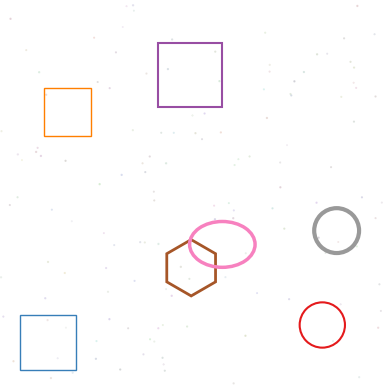[{"shape": "circle", "thickness": 1.5, "radius": 0.29, "center": [0.837, 0.156]}, {"shape": "square", "thickness": 1, "radius": 0.36, "center": [0.125, 0.111]}, {"shape": "square", "thickness": 1.5, "radius": 0.42, "center": [0.494, 0.805]}, {"shape": "square", "thickness": 1, "radius": 0.31, "center": [0.176, 0.709]}, {"shape": "hexagon", "thickness": 2, "radius": 0.37, "center": [0.497, 0.304]}, {"shape": "oval", "thickness": 2.5, "radius": 0.43, "center": [0.577, 0.365]}, {"shape": "circle", "thickness": 3, "radius": 0.29, "center": [0.874, 0.401]}]